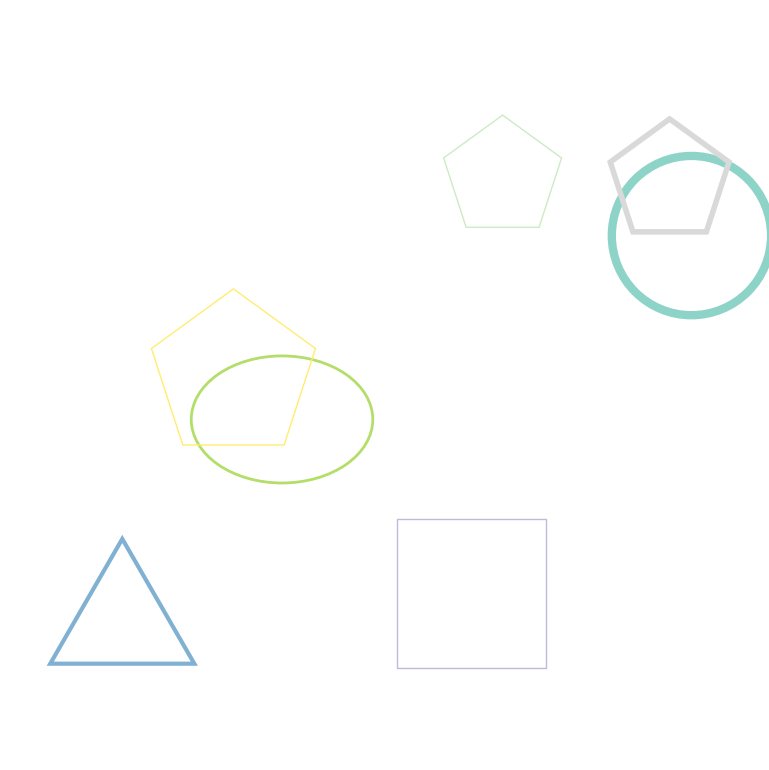[{"shape": "circle", "thickness": 3, "radius": 0.52, "center": [0.898, 0.694]}, {"shape": "square", "thickness": 0.5, "radius": 0.48, "center": [0.612, 0.229]}, {"shape": "triangle", "thickness": 1.5, "radius": 0.54, "center": [0.159, 0.192]}, {"shape": "oval", "thickness": 1, "radius": 0.59, "center": [0.366, 0.455]}, {"shape": "pentagon", "thickness": 2, "radius": 0.41, "center": [0.87, 0.764]}, {"shape": "pentagon", "thickness": 0.5, "radius": 0.4, "center": [0.653, 0.77]}, {"shape": "pentagon", "thickness": 0.5, "radius": 0.56, "center": [0.303, 0.513]}]